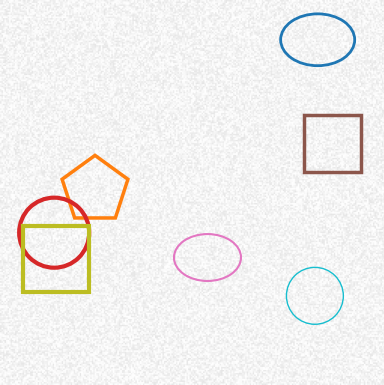[{"shape": "oval", "thickness": 2, "radius": 0.48, "center": [0.825, 0.897]}, {"shape": "pentagon", "thickness": 2.5, "radius": 0.45, "center": [0.247, 0.507]}, {"shape": "circle", "thickness": 3, "radius": 0.45, "center": [0.141, 0.396]}, {"shape": "square", "thickness": 2.5, "radius": 0.37, "center": [0.864, 0.626]}, {"shape": "oval", "thickness": 1.5, "radius": 0.44, "center": [0.539, 0.331]}, {"shape": "square", "thickness": 3, "radius": 0.43, "center": [0.146, 0.327]}, {"shape": "circle", "thickness": 1, "radius": 0.37, "center": [0.818, 0.232]}]